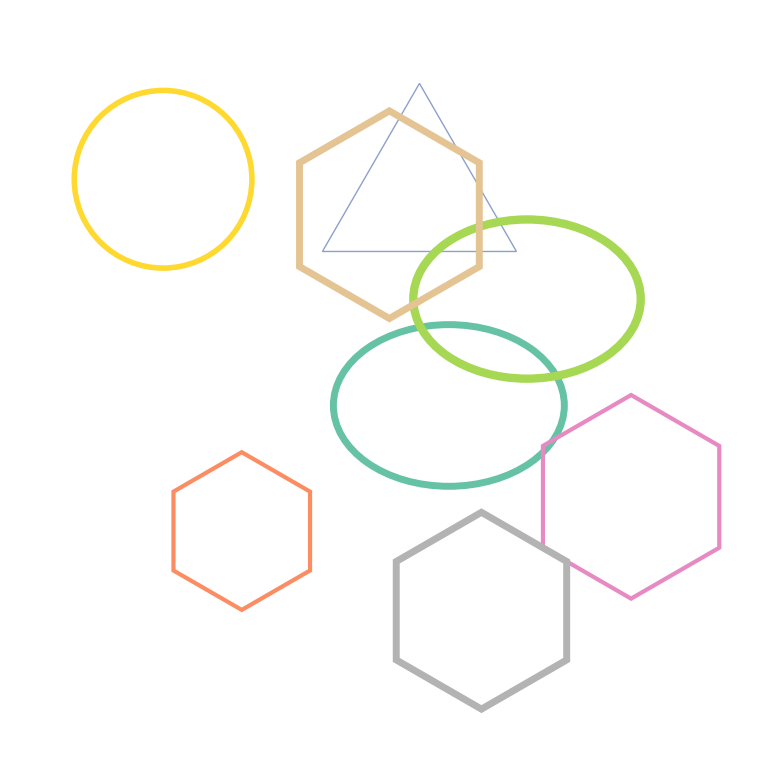[{"shape": "oval", "thickness": 2.5, "radius": 0.75, "center": [0.583, 0.473]}, {"shape": "hexagon", "thickness": 1.5, "radius": 0.51, "center": [0.314, 0.31]}, {"shape": "triangle", "thickness": 0.5, "radius": 0.73, "center": [0.545, 0.746]}, {"shape": "hexagon", "thickness": 1.5, "radius": 0.66, "center": [0.82, 0.355]}, {"shape": "oval", "thickness": 3, "radius": 0.74, "center": [0.684, 0.612]}, {"shape": "circle", "thickness": 2, "radius": 0.58, "center": [0.212, 0.767]}, {"shape": "hexagon", "thickness": 2.5, "radius": 0.67, "center": [0.506, 0.721]}, {"shape": "hexagon", "thickness": 2.5, "radius": 0.64, "center": [0.625, 0.207]}]